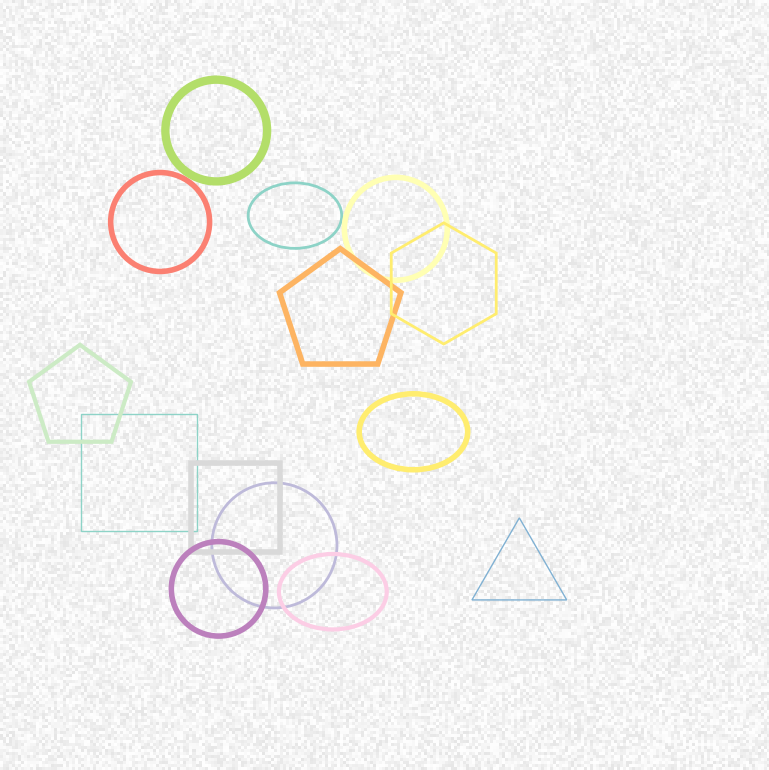[{"shape": "square", "thickness": 0.5, "radius": 0.38, "center": [0.181, 0.387]}, {"shape": "oval", "thickness": 1, "radius": 0.3, "center": [0.383, 0.72]}, {"shape": "circle", "thickness": 2, "radius": 0.33, "center": [0.514, 0.703]}, {"shape": "circle", "thickness": 1, "radius": 0.41, "center": [0.356, 0.292]}, {"shape": "circle", "thickness": 2, "radius": 0.32, "center": [0.208, 0.712]}, {"shape": "triangle", "thickness": 0.5, "radius": 0.36, "center": [0.674, 0.256]}, {"shape": "pentagon", "thickness": 2, "radius": 0.41, "center": [0.442, 0.594]}, {"shape": "circle", "thickness": 3, "radius": 0.33, "center": [0.281, 0.83]}, {"shape": "oval", "thickness": 1.5, "radius": 0.35, "center": [0.432, 0.232]}, {"shape": "square", "thickness": 2, "radius": 0.29, "center": [0.305, 0.341]}, {"shape": "circle", "thickness": 2, "radius": 0.31, "center": [0.284, 0.235]}, {"shape": "pentagon", "thickness": 1.5, "radius": 0.35, "center": [0.104, 0.483]}, {"shape": "oval", "thickness": 2, "radius": 0.35, "center": [0.537, 0.439]}, {"shape": "hexagon", "thickness": 1, "radius": 0.39, "center": [0.576, 0.632]}]